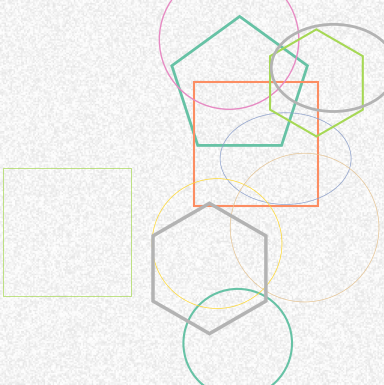[{"shape": "pentagon", "thickness": 2, "radius": 0.93, "center": [0.622, 0.772]}, {"shape": "circle", "thickness": 1.5, "radius": 0.71, "center": [0.617, 0.109]}, {"shape": "square", "thickness": 1.5, "radius": 0.8, "center": [0.665, 0.627]}, {"shape": "oval", "thickness": 0.5, "radius": 0.85, "center": [0.742, 0.588]}, {"shape": "circle", "thickness": 1, "radius": 0.91, "center": [0.595, 0.897]}, {"shape": "hexagon", "thickness": 1.5, "radius": 0.7, "center": [0.822, 0.785]}, {"shape": "square", "thickness": 0.5, "radius": 0.83, "center": [0.175, 0.398]}, {"shape": "circle", "thickness": 0.5, "radius": 0.84, "center": [0.564, 0.367]}, {"shape": "circle", "thickness": 0.5, "radius": 0.97, "center": [0.791, 0.409]}, {"shape": "oval", "thickness": 2, "radius": 0.81, "center": [0.866, 0.824]}, {"shape": "hexagon", "thickness": 2.5, "radius": 0.85, "center": [0.544, 0.303]}]